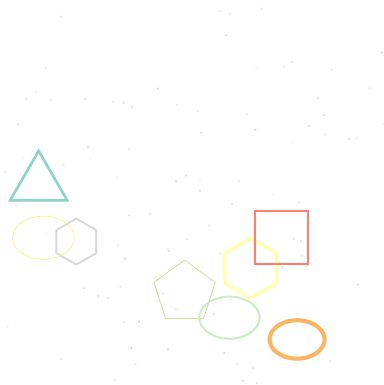[{"shape": "triangle", "thickness": 2, "radius": 0.43, "center": [0.101, 0.522]}, {"shape": "hexagon", "thickness": 2.5, "radius": 0.39, "center": [0.651, 0.303]}, {"shape": "square", "thickness": 1.5, "radius": 0.34, "center": [0.732, 0.383]}, {"shape": "oval", "thickness": 3, "radius": 0.36, "center": [0.772, 0.118]}, {"shape": "pentagon", "thickness": 0.5, "radius": 0.42, "center": [0.479, 0.241]}, {"shape": "hexagon", "thickness": 1.5, "radius": 0.3, "center": [0.198, 0.372]}, {"shape": "oval", "thickness": 1.5, "radius": 0.39, "center": [0.596, 0.175]}, {"shape": "oval", "thickness": 0.5, "radius": 0.4, "center": [0.113, 0.383]}]